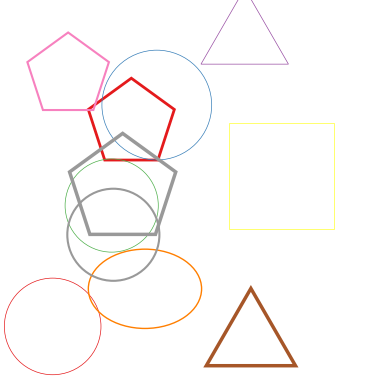[{"shape": "circle", "thickness": 0.5, "radius": 0.63, "center": [0.137, 0.152]}, {"shape": "pentagon", "thickness": 2, "radius": 0.59, "center": [0.341, 0.679]}, {"shape": "circle", "thickness": 0.5, "radius": 0.71, "center": [0.407, 0.727]}, {"shape": "circle", "thickness": 0.5, "radius": 0.61, "center": [0.29, 0.466]}, {"shape": "triangle", "thickness": 0.5, "radius": 0.66, "center": [0.636, 0.899]}, {"shape": "oval", "thickness": 1, "radius": 0.74, "center": [0.377, 0.25]}, {"shape": "square", "thickness": 0.5, "radius": 0.69, "center": [0.731, 0.543]}, {"shape": "triangle", "thickness": 2.5, "radius": 0.67, "center": [0.652, 0.117]}, {"shape": "pentagon", "thickness": 1.5, "radius": 0.56, "center": [0.177, 0.804]}, {"shape": "pentagon", "thickness": 2.5, "radius": 0.72, "center": [0.319, 0.509]}, {"shape": "circle", "thickness": 1.5, "radius": 0.6, "center": [0.294, 0.39]}]